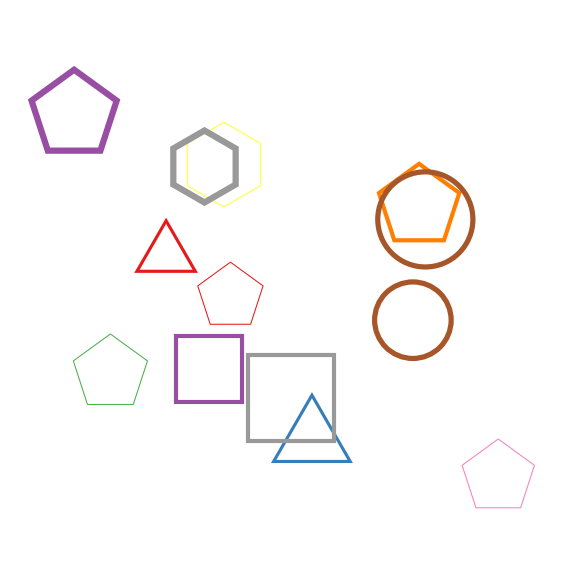[{"shape": "triangle", "thickness": 1.5, "radius": 0.29, "center": [0.288, 0.559]}, {"shape": "pentagon", "thickness": 0.5, "radius": 0.3, "center": [0.399, 0.486]}, {"shape": "triangle", "thickness": 1.5, "radius": 0.38, "center": [0.54, 0.238]}, {"shape": "pentagon", "thickness": 0.5, "radius": 0.34, "center": [0.191, 0.353]}, {"shape": "square", "thickness": 2, "radius": 0.29, "center": [0.362, 0.36]}, {"shape": "pentagon", "thickness": 3, "radius": 0.39, "center": [0.128, 0.801]}, {"shape": "pentagon", "thickness": 2, "radius": 0.37, "center": [0.726, 0.642]}, {"shape": "hexagon", "thickness": 0.5, "radius": 0.37, "center": [0.388, 0.714]}, {"shape": "circle", "thickness": 2.5, "radius": 0.41, "center": [0.737, 0.619]}, {"shape": "circle", "thickness": 2.5, "radius": 0.33, "center": [0.715, 0.445]}, {"shape": "pentagon", "thickness": 0.5, "radius": 0.33, "center": [0.863, 0.173]}, {"shape": "square", "thickness": 2, "radius": 0.37, "center": [0.504, 0.31]}, {"shape": "hexagon", "thickness": 3, "radius": 0.31, "center": [0.354, 0.711]}]